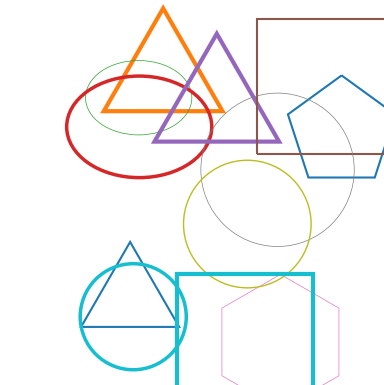[{"shape": "triangle", "thickness": 1.5, "radius": 0.74, "center": [0.338, 0.224]}, {"shape": "pentagon", "thickness": 1.5, "radius": 0.73, "center": [0.887, 0.658]}, {"shape": "triangle", "thickness": 3, "radius": 0.89, "center": [0.424, 0.8]}, {"shape": "oval", "thickness": 0.5, "radius": 0.69, "center": [0.36, 0.746]}, {"shape": "oval", "thickness": 2.5, "radius": 0.94, "center": [0.362, 0.671]}, {"shape": "triangle", "thickness": 3, "radius": 0.93, "center": [0.563, 0.726]}, {"shape": "square", "thickness": 1.5, "radius": 0.88, "center": [0.843, 0.775]}, {"shape": "hexagon", "thickness": 0.5, "radius": 0.88, "center": [0.728, 0.112]}, {"shape": "circle", "thickness": 0.5, "radius": 1.0, "center": [0.721, 0.559]}, {"shape": "circle", "thickness": 1, "radius": 0.83, "center": [0.642, 0.418]}, {"shape": "circle", "thickness": 2.5, "radius": 0.69, "center": [0.346, 0.177]}, {"shape": "square", "thickness": 3, "radius": 0.89, "center": [0.637, 0.11]}]